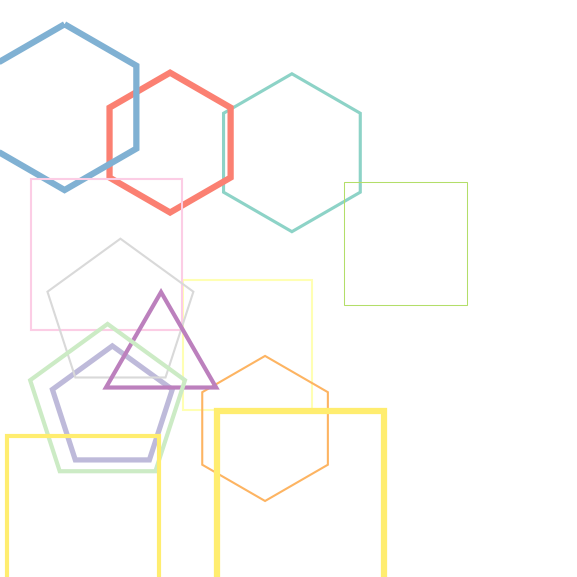[{"shape": "hexagon", "thickness": 1.5, "radius": 0.68, "center": [0.505, 0.735]}, {"shape": "square", "thickness": 1, "radius": 0.56, "center": [0.429, 0.401]}, {"shape": "pentagon", "thickness": 2.5, "radius": 0.55, "center": [0.195, 0.291]}, {"shape": "hexagon", "thickness": 3, "radius": 0.61, "center": [0.295, 0.752]}, {"shape": "hexagon", "thickness": 3, "radius": 0.72, "center": [0.112, 0.814]}, {"shape": "hexagon", "thickness": 1, "radius": 0.63, "center": [0.459, 0.257]}, {"shape": "square", "thickness": 0.5, "radius": 0.53, "center": [0.702, 0.578]}, {"shape": "square", "thickness": 1, "radius": 0.66, "center": [0.184, 0.558]}, {"shape": "pentagon", "thickness": 1, "radius": 0.66, "center": [0.209, 0.453]}, {"shape": "triangle", "thickness": 2, "radius": 0.55, "center": [0.279, 0.383]}, {"shape": "pentagon", "thickness": 2, "radius": 0.7, "center": [0.186, 0.297]}, {"shape": "square", "thickness": 3, "radius": 0.73, "center": [0.52, 0.142]}, {"shape": "square", "thickness": 2, "radius": 0.66, "center": [0.143, 0.113]}]